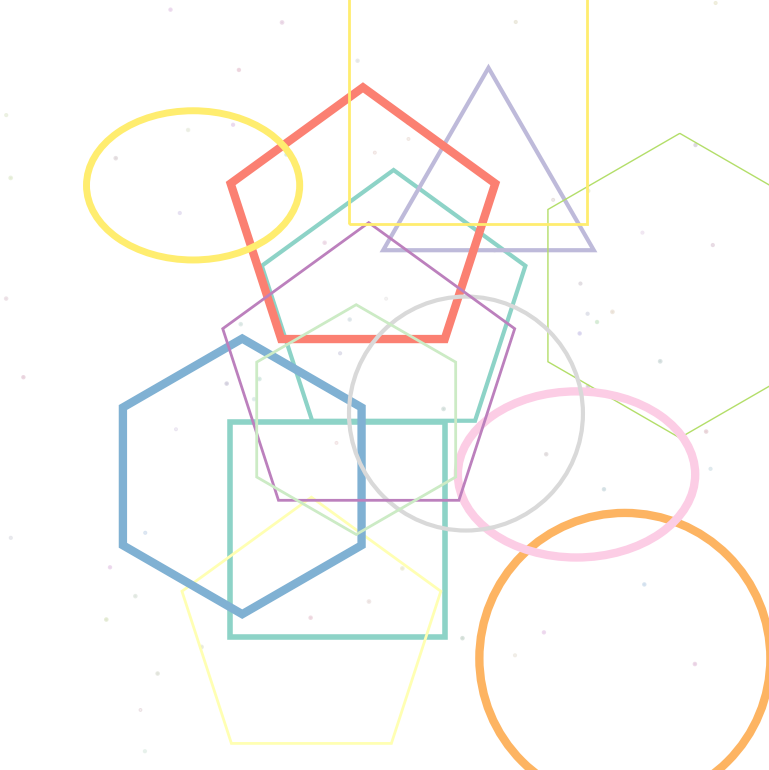[{"shape": "square", "thickness": 2, "radius": 0.7, "center": [0.438, 0.312]}, {"shape": "pentagon", "thickness": 1.5, "radius": 0.9, "center": [0.511, 0.599]}, {"shape": "pentagon", "thickness": 1, "radius": 0.88, "center": [0.404, 0.178]}, {"shape": "triangle", "thickness": 1.5, "radius": 0.79, "center": [0.634, 0.754]}, {"shape": "pentagon", "thickness": 3, "radius": 0.9, "center": [0.471, 0.706]}, {"shape": "hexagon", "thickness": 3, "radius": 0.89, "center": [0.315, 0.381]}, {"shape": "circle", "thickness": 3, "radius": 0.94, "center": [0.812, 0.145]}, {"shape": "hexagon", "thickness": 0.5, "radius": 0.99, "center": [0.883, 0.629]}, {"shape": "oval", "thickness": 3, "radius": 0.77, "center": [0.749, 0.384]}, {"shape": "circle", "thickness": 1.5, "radius": 0.76, "center": [0.605, 0.463]}, {"shape": "pentagon", "thickness": 1, "radius": 1.0, "center": [0.479, 0.512]}, {"shape": "hexagon", "thickness": 1, "radius": 0.75, "center": [0.463, 0.455]}, {"shape": "square", "thickness": 1, "radius": 0.77, "center": [0.608, 0.864]}, {"shape": "oval", "thickness": 2.5, "radius": 0.69, "center": [0.251, 0.759]}]